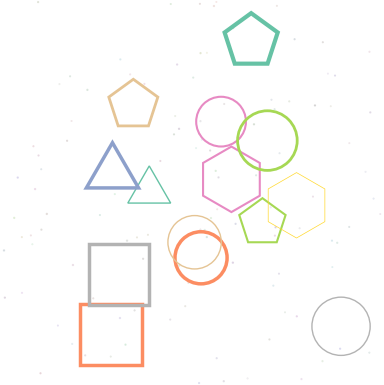[{"shape": "triangle", "thickness": 1, "radius": 0.32, "center": [0.388, 0.505]}, {"shape": "pentagon", "thickness": 3, "radius": 0.36, "center": [0.652, 0.893]}, {"shape": "square", "thickness": 2.5, "radius": 0.4, "center": [0.289, 0.131]}, {"shape": "circle", "thickness": 2.5, "radius": 0.34, "center": [0.522, 0.33]}, {"shape": "triangle", "thickness": 2.5, "radius": 0.39, "center": [0.292, 0.551]}, {"shape": "hexagon", "thickness": 1.5, "radius": 0.43, "center": [0.601, 0.534]}, {"shape": "circle", "thickness": 1.5, "radius": 0.32, "center": [0.574, 0.684]}, {"shape": "pentagon", "thickness": 1.5, "radius": 0.32, "center": [0.682, 0.422]}, {"shape": "circle", "thickness": 2, "radius": 0.39, "center": [0.695, 0.635]}, {"shape": "hexagon", "thickness": 0.5, "radius": 0.42, "center": [0.77, 0.467]}, {"shape": "circle", "thickness": 1, "radius": 0.35, "center": [0.505, 0.371]}, {"shape": "pentagon", "thickness": 2, "radius": 0.33, "center": [0.346, 0.727]}, {"shape": "circle", "thickness": 1, "radius": 0.38, "center": [0.886, 0.153]}, {"shape": "square", "thickness": 2.5, "radius": 0.39, "center": [0.309, 0.287]}]